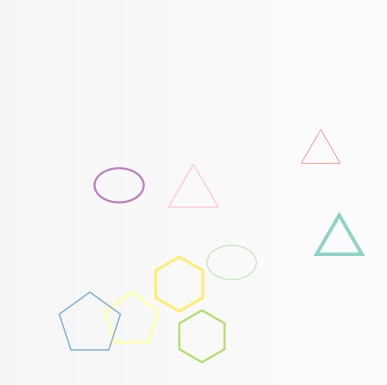[{"shape": "triangle", "thickness": 2.5, "radius": 0.34, "center": [0.875, 0.373]}, {"shape": "pentagon", "thickness": 2, "radius": 0.36, "center": [0.34, 0.169]}, {"shape": "triangle", "thickness": 0.5, "radius": 0.29, "center": [0.828, 0.605]}, {"shape": "pentagon", "thickness": 1, "radius": 0.42, "center": [0.232, 0.158]}, {"shape": "hexagon", "thickness": 1.5, "radius": 0.34, "center": [0.521, 0.127]}, {"shape": "triangle", "thickness": 1, "radius": 0.37, "center": [0.499, 0.499]}, {"shape": "oval", "thickness": 1.5, "radius": 0.32, "center": [0.307, 0.519]}, {"shape": "oval", "thickness": 1, "radius": 0.32, "center": [0.598, 0.318]}, {"shape": "hexagon", "thickness": 2, "radius": 0.35, "center": [0.463, 0.262]}]